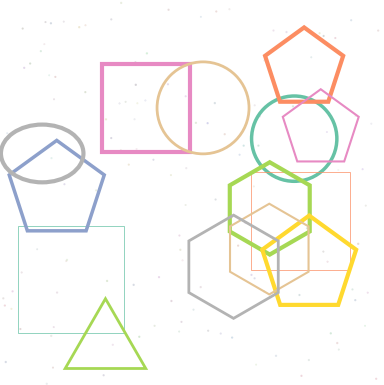[{"shape": "square", "thickness": 0.5, "radius": 0.69, "center": [0.184, 0.274]}, {"shape": "circle", "thickness": 2.5, "radius": 0.55, "center": [0.764, 0.64]}, {"shape": "square", "thickness": 0.5, "radius": 0.64, "center": [0.78, 0.425]}, {"shape": "pentagon", "thickness": 3, "radius": 0.53, "center": [0.79, 0.822]}, {"shape": "pentagon", "thickness": 2.5, "radius": 0.65, "center": [0.147, 0.505]}, {"shape": "square", "thickness": 3, "radius": 0.57, "center": [0.379, 0.72]}, {"shape": "pentagon", "thickness": 1.5, "radius": 0.52, "center": [0.833, 0.665]}, {"shape": "hexagon", "thickness": 3, "radius": 0.6, "center": [0.701, 0.459]}, {"shape": "triangle", "thickness": 2, "radius": 0.6, "center": [0.274, 0.103]}, {"shape": "pentagon", "thickness": 3, "radius": 0.64, "center": [0.803, 0.312]}, {"shape": "hexagon", "thickness": 1.5, "radius": 0.59, "center": [0.699, 0.353]}, {"shape": "circle", "thickness": 2, "radius": 0.6, "center": [0.527, 0.72]}, {"shape": "hexagon", "thickness": 2, "radius": 0.67, "center": [0.607, 0.307]}, {"shape": "oval", "thickness": 3, "radius": 0.54, "center": [0.11, 0.601]}]